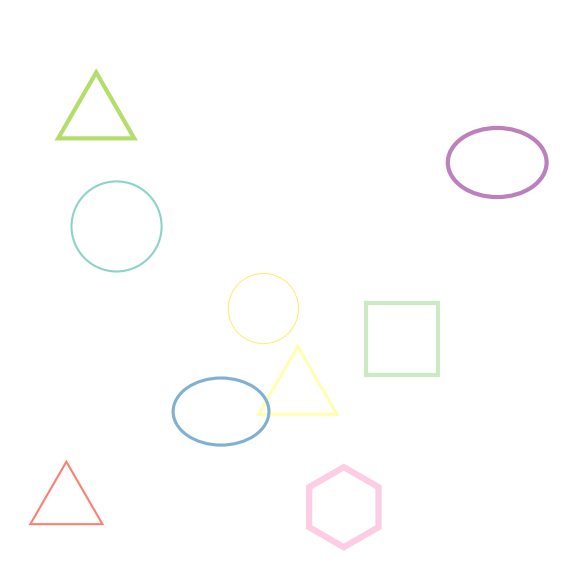[{"shape": "circle", "thickness": 1, "radius": 0.39, "center": [0.202, 0.607]}, {"shape": "triangle", "thickness": 1.5, "radius": 0.39, "center": [0.516, 0.321]}, {"shape": "triangle", "thickness": 1, "radius": 0.36, "center": [0.115, 0.128]}, {"shape": "oval", "thickness": 1.5, "radius": 0.41, "center": [0.383, 0.286]}, {"shape": "triangle", "thickness": 2, "radius": 0.38, "center": [0.167, 0.798]}, {"shape": "hexagon", "thickness": 3, "radius": 0.35, "center": [0.595, 0.121]}, {"shape": "oval", "thickness": 2, "radius": 0.43, "center": [0.861, 0.718]}, {"shape": "square", "thickness": 2, "radius": 0.31, "center": [0.696, 0.413]}, {"shape": "circle", "thickness": 0.5, "radius": 0.3, "center": [0.456, 0.465]}]